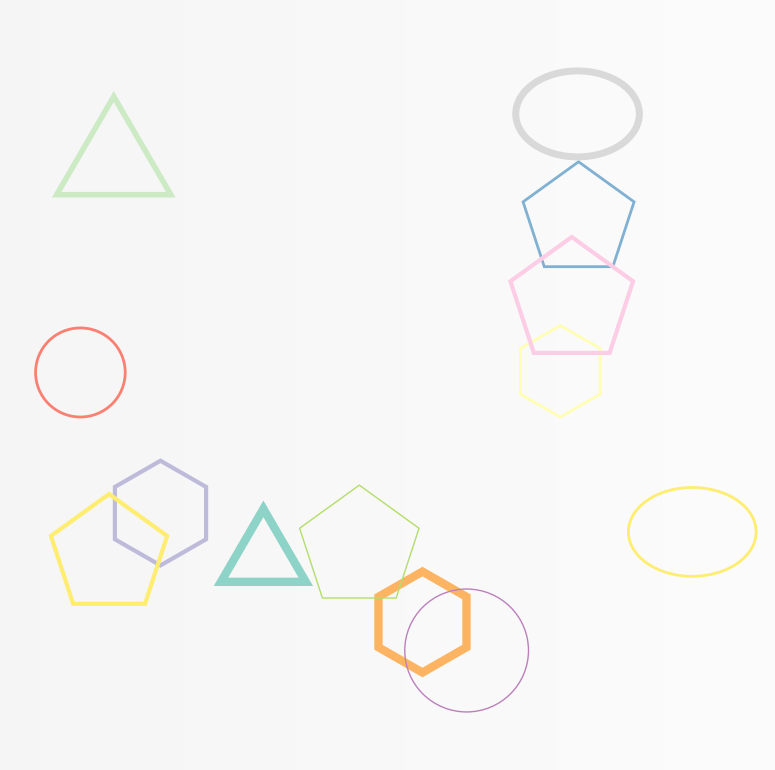[{"shape": "triangle", "thickness": 3, "radius": 0.32, "center": [0.34, 0.276]}, {"shape": "hexagon", "thickness": 1, "radius": 0.3, "center": [0.723, 0.518]}, {"shape": "hexagon", "thickness": 1.5, "radius": 0.34, "center": [0.207, 0.334]}, {"shape": "circle", "thickness": 1, "radius": 0.29, "center": [0.104, 0.516]}, {"shape": "pentagon", "thickness": 1, "radius": 0.38, "center": [0.747, 0.715]}, {"shape": "hexagon", "thickness": 3, "radius": 0.33, "center": [0.545, 0.192]}, {"shape": "pentagon", "thickness": 0.5, "radius": 0.41, "center": [0.464, 0.289]}, {"shape": "pentagon", "thickness": 1.5, "radius": 0.42, "center": [0.738, 0.609]}, {"shape": "oval", "thickness": 2.5, "radius": 0.4, "center": [0.745, 0.852]}, {"shape": "circle", "thickness": 0.5, "radius": 0.4, "center": [0.602, 0.155]}, {"shape": "triangle", "thickness": 2, "radius": 0.43, "center": [0.147, 0.79]}, {"shape": "oval", "thickness": 1, "radius": 0.41, "center": [0.893, 0.309]}, {"shape": "pentagon", "thickness": 1.5, "radius": 0.39, "center": [0.141, 0.28]}]